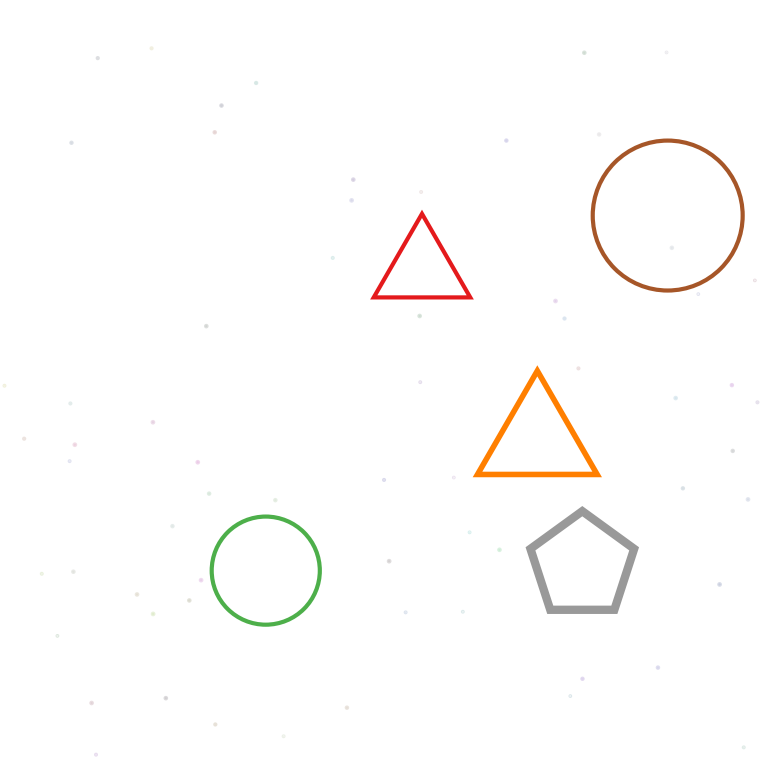[{"shape": "triangle", "thickness": 1.5, "radius": 0.36, "center": [0.548, 0.65]}, {"shape": "circle", "thickness": 1.5, "radius": 0.35, "center": [0.345, 0.259]}, {"shape": "triangle", "thickness": 2, "radius": 0.45, "center": [0.698, 0.429]}, {"shape": "circle", "thickness": 1.5, "radius": 0.49, "center": [0.867, 0.72]}, {"shape": "pentagon", "thickness": 3, "radius": 0.35, "center": [0.756, 0.265]}]